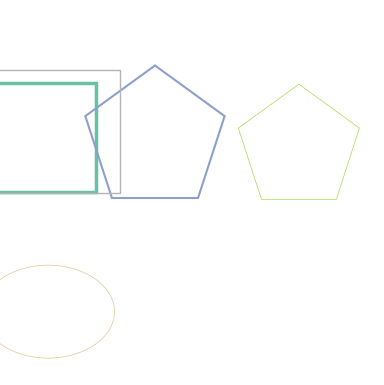[{"shape": "square", "thickness": 2.5, "radius": 0.71, "center": [0.106, 0.642]}, {"shape": "pentagon", "thickness": 1.5, "radius": 0.95, "center": [0.403, 0.64]}, {"shape": "pentagon", "thickness": 0.5, "radius": 0.83, "center": [0.776, 0.616]}, {"shape": "oval", "thickness": 0.5, "radius": 0.86, "center": [0.125, 0.191]}, {"shape": "square", "thickness": 1, "radius": 0.79, "center": [0.152, 0.659]}]